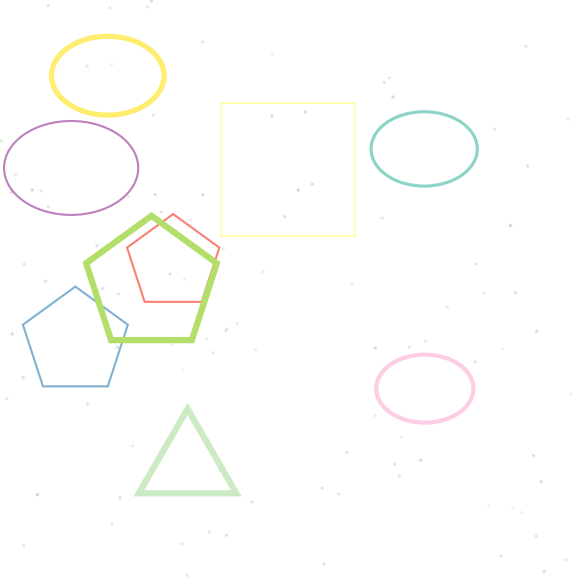[{"shape": "oval", "thickness": 1.5, "radius": 0.46, "center": [0.735, 0.741]}, {"shape": "square", "thickness": 1, "radius": 0.58, "center": [0.498, 0.705]}, {"shape": "pentagon", "thickness": 1, "radius": 0.42, "center": [0.3, 0.544]}, {"shape": "pentagon", "thickness": 1, "radius": 0.48, "center": [0.131, 0.407]}, {"shape": "pentagon", "thickness": 3, "radius": 0.59, "center": [0.262, 0.506]}, {"shape": "oval", "thickness": 2, "radius": 0.42, "center": [0.736, 0.326]}, {"shape": "oval", "thickness": 1, "radius": 0.58, "center": [0.123, 0.708]}, {"shape": "triangle", "thickness": 3, "radius": 0.49, "center": [0.325, 0.194]}, {"shape": "oval", "thickness": 2.5, "radius": 0.49, "center": [0.187, 0.868]}]